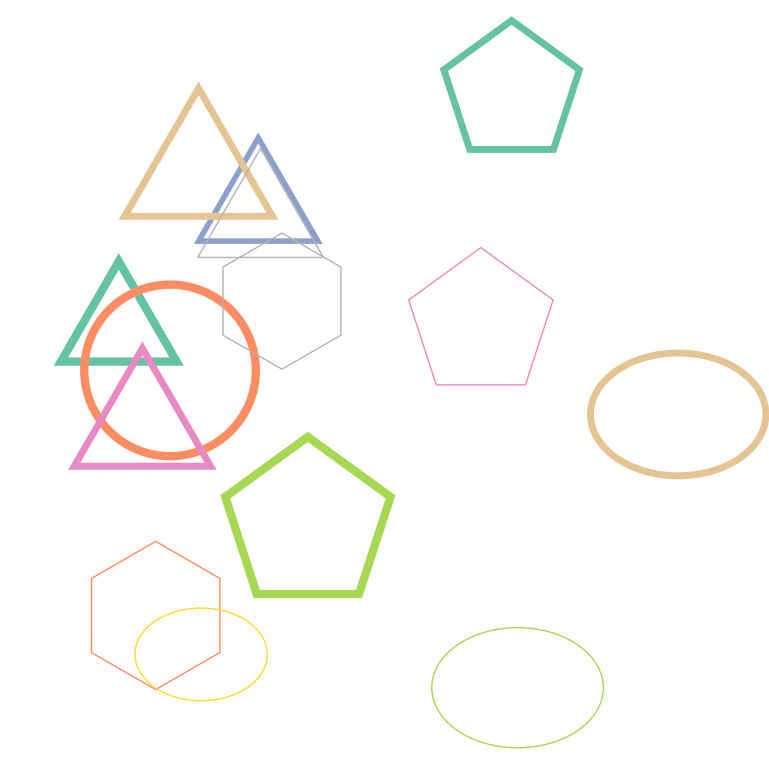[{"shape": "pentagon", "thickness": 2.5, "radius": 0.46, "center": [0.664, 0.881]}, {"shape": "triangle", "thickness": 3, "radius": 0.43, "center": [0.154, 0.574]}, {"shape": "circle", "thickness": 3, "radius": 0.56, "center": [0.221, 0.519]}, {"shape": "hexagon", "thickness": 0.5, "radius": 0.48, "center": [0.202, 0.201]}, {"shape": "triangle", "thickness": 2, "radius": 0.45, "center": [0.335, 0.732]}, {"shape": "pentagon", "thickness": 0.5, "radius": 0.49, "center": [0.625, 0.58]}, {"shape": "triangle", "thickness": 2.5, "radius": 0.51, "center": [0.185, 0.446]}, {"shape": "pentagon", "thickness": 3, "radius": 0.56, "center": [0.4, 0.32]}, {"shape": "oval", "thickness": 0.5, "radius": 0.56, "center": [0.672, 0.107]}, {"shape": "oval", "thickness": 0.5, "radius": 0.43, "center": [0.261, 0.15]}, {"shape": "oval", "thickness": 2.5, "radius": 0.57, "center": [0.881, 0.462]}, {"shape": "triangle", "thickness": 2.5, "radius": 0.55, "center": [0.258, 0.774]}, {"shape": "hexagon", "thickness": 0.5, "radius": 0.44, "center": [0.366, 0.609]}, {"shape": "triangle", "thickness": 0.5, "radius": 0.47, "center": [0.338, 0.713]}]